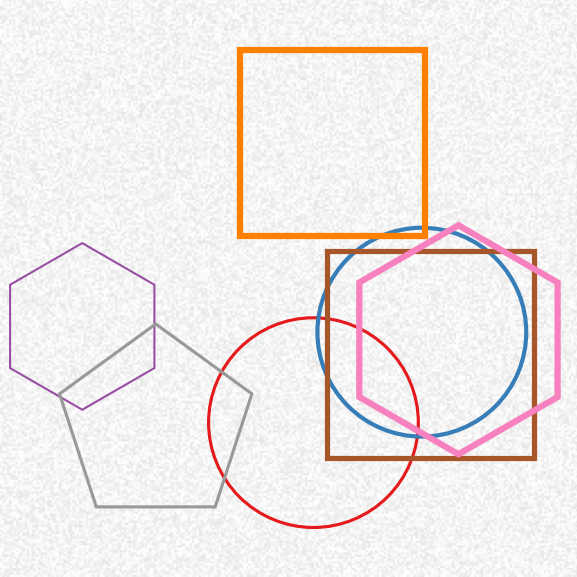[{"shape": "circle", "thickness": 1.5, "radius": 0.91, "center": [0.543, 0.267]}, {"shape": "circle", "thickness": 2, "radius": 0.9, "center": [0.73, 0.424]}, {"shape": "hexagon", "thickness": 1, "radius": 0.72, "center": [0.142, 0.434]}, {"shape": "square", "thickness": 3, "radius": 0.8, "center": [0.576, 0.751]}, {"shape": "square", "thickness": 2.5, "radius": 0.89, "center": [0.745, 0.386]}, {"shape": "hexagon", "thickness": 3, "radius": 0.99, "center": [0.794, 0.411]}, {"shape": "pentagon", "thickness": 1.5, "radius": 0.88, "center": [0.27, 0.263]}]